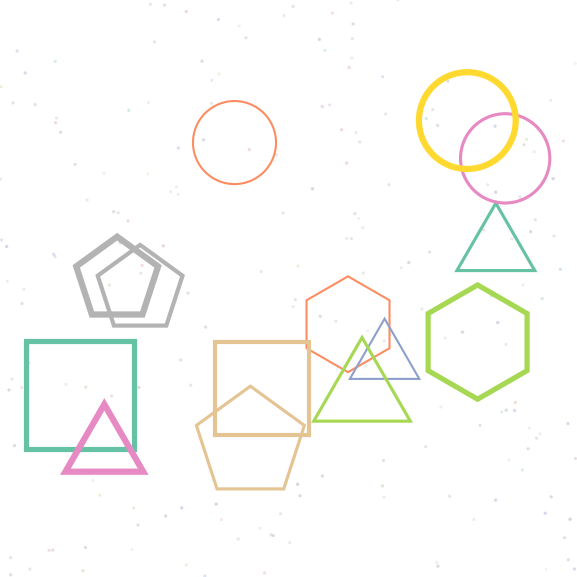[{"shape": "square", "thickness": 2.5, "radius": 0.47, "center": [0.138, 0.315]}, {"shape": "triangle", "thickness": 1.5, "radius": 0.39, "center": [0.859, 0.57]}, {"shape": "hexagon", "thickness": 1, "radius": 0.41, "center": [0.603, 0.438]}, {"shape": "circle", "thickness": 1, "radius": 0.36, "center": [0.406, 0.752]}, {"shape": "triangle", "thickness": 1, "radius": 0.35, "center": [0.666, 0.378]}, {"shape": "circle", "thickness": 1.5, "radius": 0.39, "center": [0.875, 0.725]}, {"shape": "triangle", "thickness": 3, "radius": 0.39, "center": [0.181, 0.221]}, {"shape": "triangle", "thickness": 1.5, "radius": 0.48, "center": [0.627, 0.318]}, {"shape": "hexagon", "thickness": 2.5, "radius": 0.49, "center": [0.827, 0.407]}, {"shape": "circle", "thickness": 3, "radius": 0.42, "center": [0.809, 0.79]}, {"shape": "pentagon", "thickness": 1.5, "radius": 0.49, "center": [0.434, 0.232]}, {"shape": "square", "thickness": 2, "radius": 0.4, "center": [0.453, 0.327]}, {"shape": "pentagon", "thickness": 2, "radius": 0.39, "center": [0.243, 0.498]}, {"shape": "pentagon", "thickness": 3, "radius": 0.37, "center": [0.203, 0.515]}]